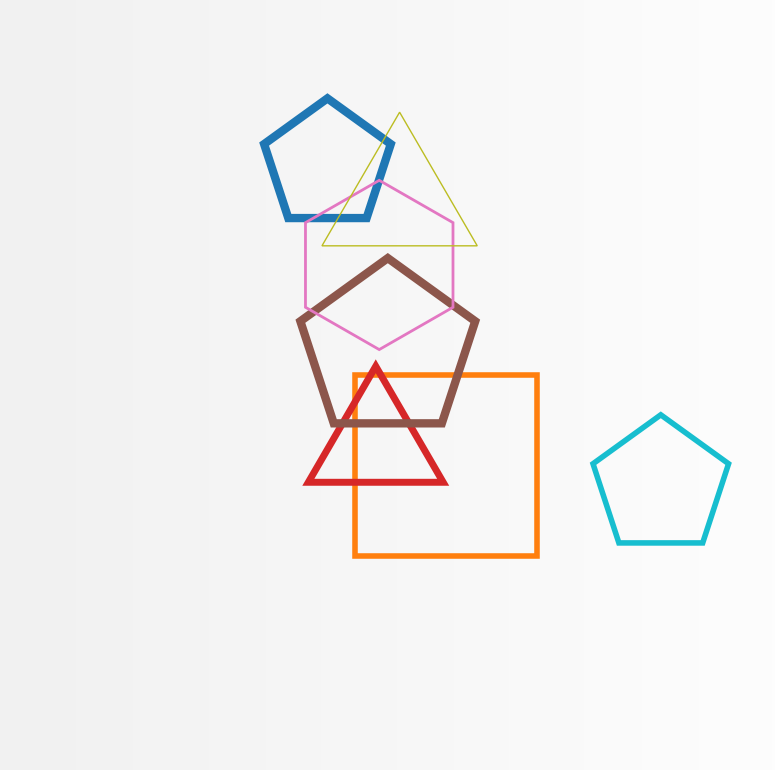[{"shape": "pentagon", "thickness": 3, "radius": 0.43, "center": [0.423, 0.786]}, {"shape": "square", "thickness": 2, "radius": 0.59, "center": [0.575, 0.395]}, {"shape": "triangle", "thickness": 2.5, "radius": 0.5, "center": [0.485, 0.424]}, {"shape": "pentagon", "thickness": 3, "radius": 0.59, "center": [0.5, 0.546]}, {"shape": "hexagon", "thickness": 1, "radius": 0.55, "center": [0.489, 0.656]}, {"shape": "triangle", "thickness": 0.5, "radius": 0.58, "center": [0.516, 0.739]}, {"shape": "pentagon", "thickness": 2, "radius": 0.46, "center": [0.853, 0.369]}]